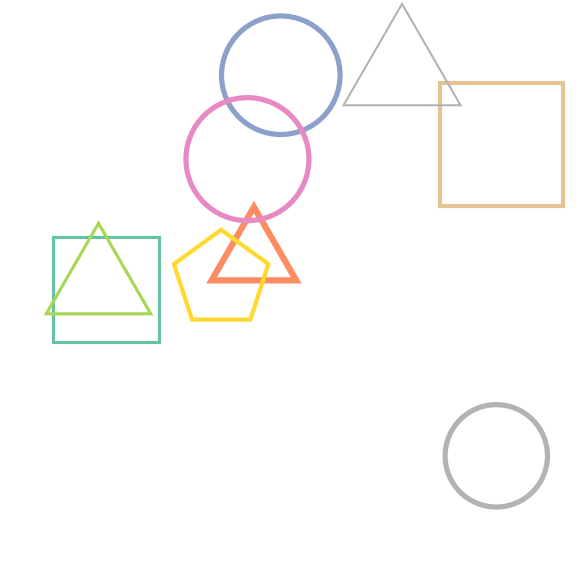[{"shape": "square", "thickness": 1.5, "radius": 0.46, "center": [0.183, 0.498]}, {"shape": "triangle", "thickness": 3, "radius": 0.42, "center": [0.44, 0.556]}, {"shape": "circle", "thickness": 2.5, "radius": 0.51, "center": [0.486, 0.869]}, {"shape": "circle", "thickness": 2.5, "radius": 0.53, "center": [0.428, 0.724]}, {"shape": "triangle", "thickness": 1.5, "radius": 0.52, "center": [0.171, 0.508]}, {"shape": "pentagon", "thickness": 2, "radius": 0.43, "center": [0.383, 0.515]}, {"shape": "square", "thickness": 2, "radius": 0.53, "center": [0.868, 0.748]}, {"shape": "triangle", "thickness": 1, "radius": 0.59, "center": [0.696, 0.875]}, {"shape": "circle", "thickness": 2.5, "radius": 0.44, "center": [0.859, 0.21]}]